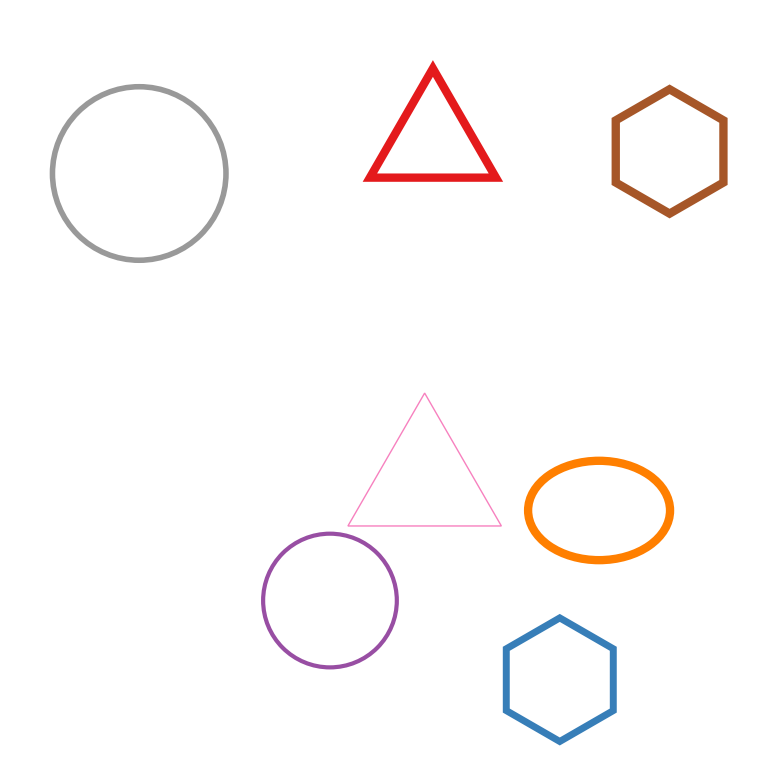[{"shape": "triangle", "thickness": 3, "radius": 0.47, "center": [0.562, 0.817]}, {"shape": "hexagon", "thickness": 2.5, "radius": 0.4, "center": [0.727, 0.117]}, {"shape": "circle", "thickness": 1.5, "radius": 0.43, "center": [0.429, 0.22]}, {"shape": "oval", "thickness": 3, "radius": 0.46, "center": [0.778, 0.337]}, {"shape": "hexagon", "thickness": 3, "radius": 0.4, "center": [0.87, 0.803]}, {"shape": "triangle", "thickness": 0.5, "radius": 0.58, "center": [0.551, 0.374]}, {"shape": "circle", "thickness": 2, "radius": 0.56, "center": [0.181, 0.775]}]